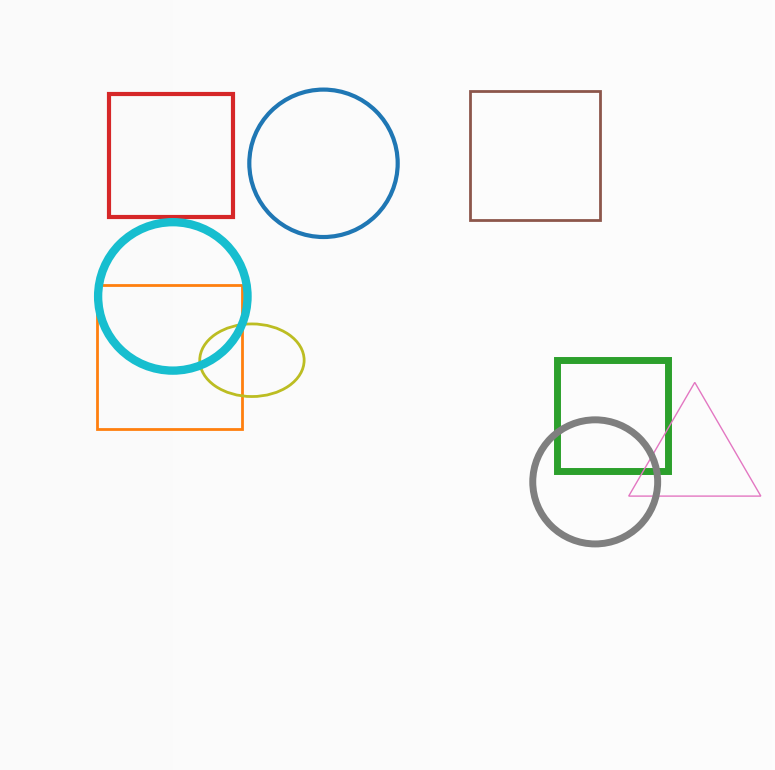[{"shape": "circle", "thickness": 1.5, "radius": 0.48, "center": [0.417, 0.788]}, {"shape": "square", "thickness": 1, "radius": 0.47, "center": [0.219, 0.536]}, {"shape": "square", "thickness": 2.5, "radius": 0.36, "center": [0.79, 0.46]}, {"shape": "square", "thickness": 1.5, "radius": 0.4, "center": [0.221, 0.798]}, {"shape": "square", "thickness": 1, "radius": 0.42, "center": [0.69, 0.798]}, {"shape": "triangle", "thickness": 0.5, "radius": 0.49, "center": [0.896, 0.405]}, {"shape": "circle", "thickness": 2.5, "radius": 0.4, "center": [0.768, 0.374]}, {"shape": "oval", "thickness": 1, "radius": 0.34, "center": [0.325, 0.532]}, {"shape": "circle", "thickness": 3, "radius": 0.48, "center": [0.223, 0.615]}]